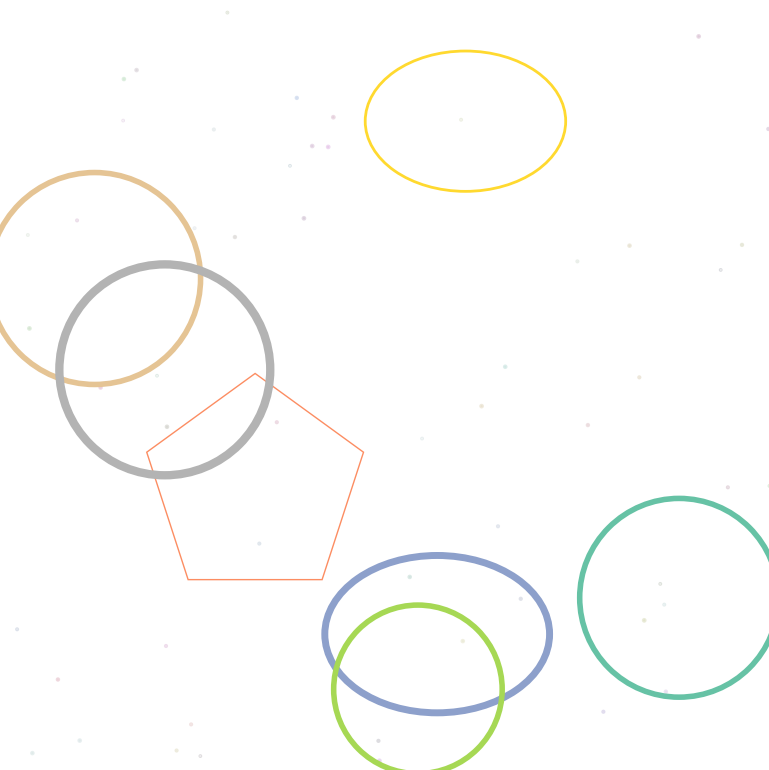[{"shape": "circle", "thickness": 2, "radius": 0.65, "center": [0.882, 0.224]}, {"shape": "pentagon", "thickness": 0.5, "radius": 0.74, "center": [0.331, 0.367]}, {"shape": "oval", "thickness": 2.5, "radius": 0.73, "center": [0.568, 0.176]}, {"shape": "circle", "thickness": 2, "radius": 0.55, "center": [0.543, 0.105]}, {"shape": "oval", "thickness": 1, "radius": 0.65, "center": [0.604, 0.843]}, {"shape": "circle", "thickness": 2, "radius": 0.69, "center": [0.123, 0.638]}, {"shape": "circle", "thickness": 3, "radius": 0.68, "center": [0.214, 0.52]}]